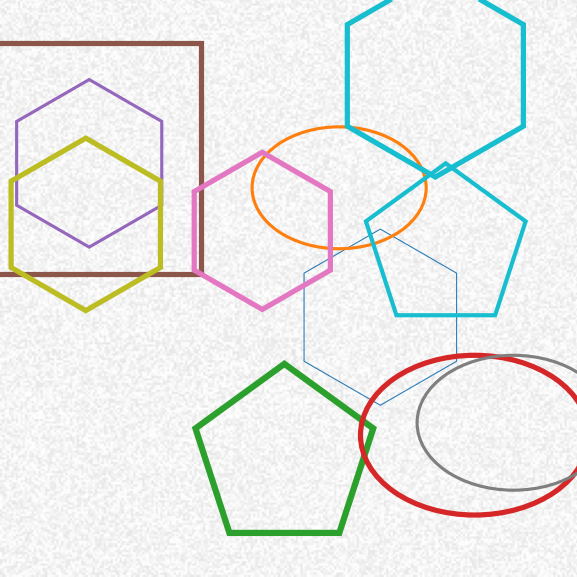[{"shape": "hexagon", "thickness": 0.5, "radius": 0.76, "center": [0.659, 0.45]}, {"shape": "oval", "thickness": 1.5, "radius": 0.75, "center": [0.587, 0.674]}, {"shape": "pentagon", "thickness": 3, "radius": 0.81, "center": [0.492, 0.207]}, {"shape": "oval", "thickness": 2.5, "radius": 0.99, "center": [0.822, 0.246]}, {"shape": "hexagon", "thickness": 1.5, "radius": 0.73, "center": [0.154, 0.716]}, {"shape": "square", "thickness": 2.5, "radius": 1.0, "center": [0.149, 0.725]}, {"shape": "hexagon", "thickness": 2.5, "radius": 0.68, "center": [0.454, 0.599]}, {"shape": "oval", "thickness": 1.5, "radius": 0.83, "center": [0.889, 0.267]}, {"shape": "hexagon", "thickness": 2.5, "radius": 0.75, "center": [0.149, 0.611]}, {"shape": "hexagon", "thickness": 2.5, "radius": 0.88, "center": [0.754, 0.869]}, {"shape": "pentagon", "thickness": 2, "radius": 0.73, "center": [0.772, 0.571]}]